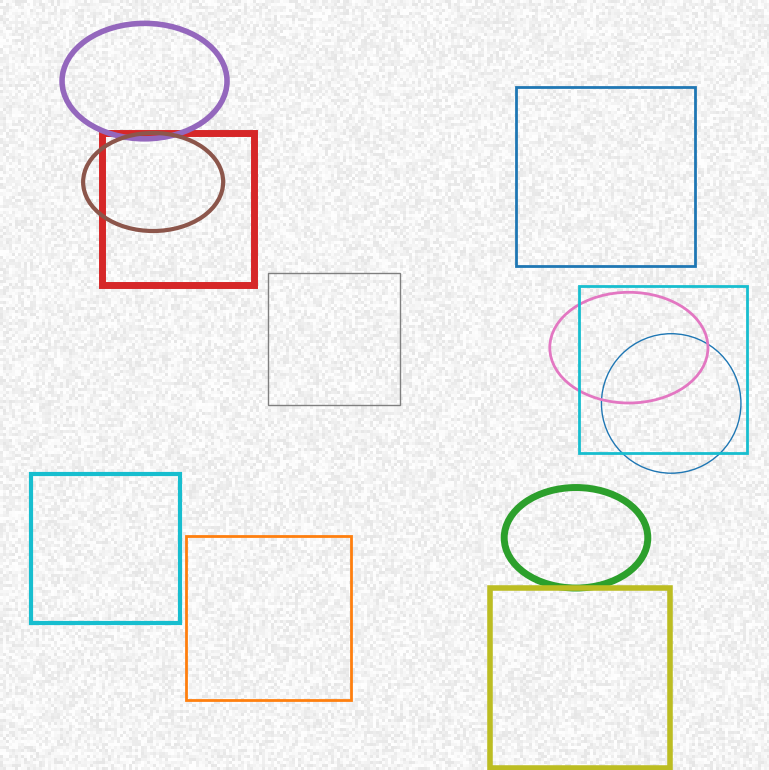[{"shape": "circle", "thickness": 0.5, "radius": 0.45, "center": [0.872, 0.476]}, {"shape": "square", "thickness": 1, "radius": 0.58, "center": [0.786, 0.771]}, {"shape": "square", "thickness": 1, "radius": 0.53, "center": [0.348, 0.197]}, {"shape": "oval", "thickness": 2.5, "radius": 0.47, "center": [0.748, 0.302]}, {"shape": "square", "thickness": 2.5, "radius": 0.49, "center": [0.231, 0.729]}, {"shape": "oval", "thickness": 2, "radius": 0.54, "center": [0.188, 0.895]}, {"shape": "oval", "thickness": 1.5, "radius": 0.45, "center": [0.199, 0.764]}, {"shape": "oval", "thickness": 1, "radius": 0.51, "center": [0.817, 0.549]}, {"shape": "square", "thickness": 0.5, "radius": 0.43, "center": [0.434, 0.56]}, {"shape": "square", "thickness": 2, "radius": 0.58, "center": [0.753, 0.12]}, {"shape": "square", "thickness": 1.5, "radius": 0.49, "center": [0.137, 0.287]}, {"shape": "square", "thickness": 1, "radius": 0.54, "center": [0.861, 0.52]}]